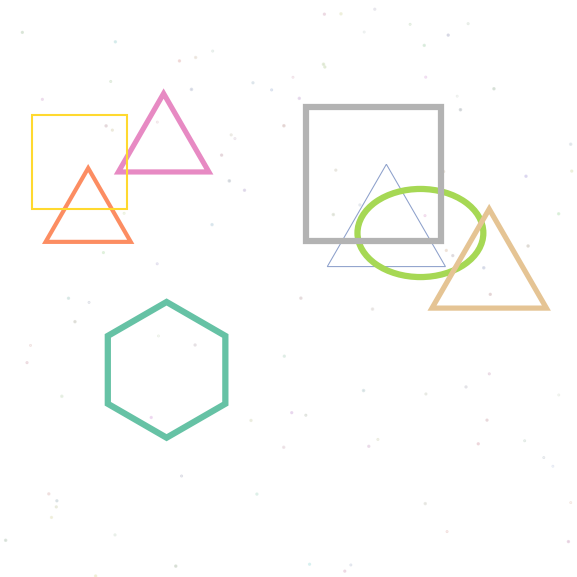[{"shape": "hexagon", "thickness": 3, "radius": 0.59, "center": [0.288, 0.359]}, {"shape": "triangle", "thickness": 2, "radius": 0.43, "center": [0.153, 0.623]}, {"shape": "triangle", "thickness": 0.5, "radius": 0.59, "center": [0.669, 0.597]}, {"shape": "triangle", "thickness": 2.5, "radius": 0.45, "center": [0.283, 0.747]}, {"shape": "oval", "thickness": 3, "radius": 0.54, "center": [0.728, 0.596]}, {"shape": "square", "thickness": 1, "radius": 0.41, "center": [0.138, 0.719]}, {"shape": "triangle", "thickness": 2.5, "radius": 0.57, "center": [0.847, 0.523]}, {"shape": "square", "thickness": 3, "radius": 0.58, "center": [0.647, 0.698]}]